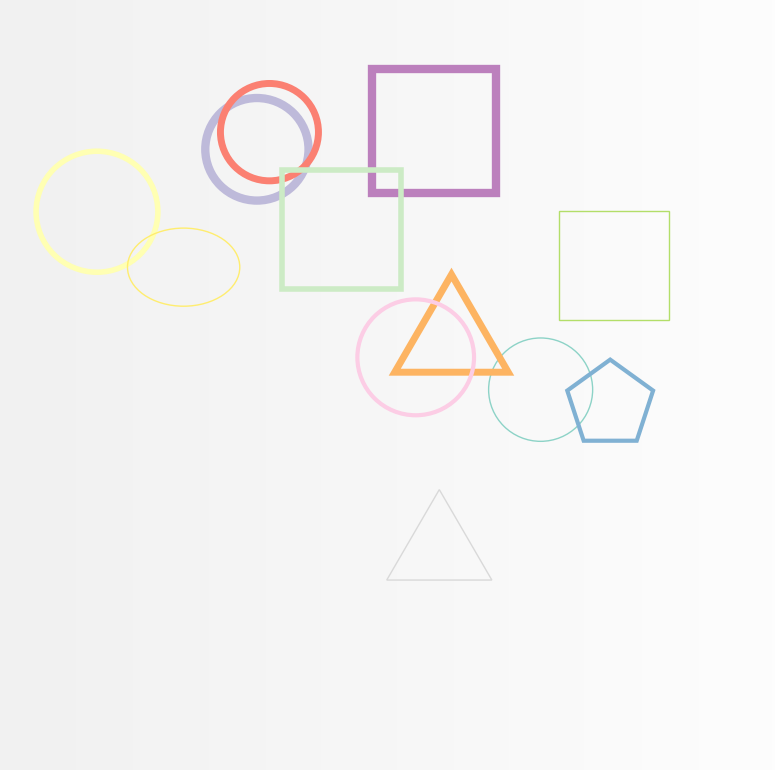[{"shape": "circle", "thickness": 0.5, "radius": 0.34, "center": [0.698, 0.494]}, {"shape": "circle", "thickness": 2, "radius": 0.39, "center": [0.125, 0.725]}, {"shape": "circle", "thickness": 3, "radius": 0.33, "center": [0.331, 0.806]}, {"shape": "circle", "thickness": 2.5, "radius": 0.32, "center": [0.348, 0.828]}, {"shape": "pentagon", "thickness": 1.5, "radius": 0.29, "center": [0.787, 0.475]}, {"shape": "triangle", "thickness": 2.5, "radius": 0.42, "center": [0.583, 0.559]}, {"shape": "square", "thickness": 0.5, "radius": 0.35, "center": [0.792, 0.655]}, {"shape": "circle", "thickness": 1.5, "radius": 0.38, "center": [0.536, 0.536]}, {"shape": "triangle", "thickness": 0.5, "radius": 0.39, "center": [0.567, 0.286]}, {"shape": "square", "thickness": 3, "radius": 0.4, "center": [0.56, 0.83]}, {"shape": "square", "thickness": 2, "radius": 0.39, "center": [0.441, 0.702]}, {"shape": "oval", "thickness": 0.5, "radius": 0.36, "center": [0.237, 0.653]}]